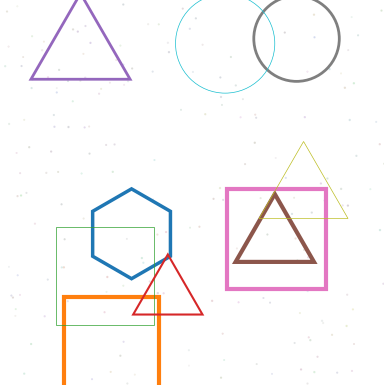[{"shape": "hexagon", "thickness": 2.5, "radius": 0.58, "center": [0.342, 0.393]}, {"shape": "square", "thickness": 3, "radius": 0.62, "center": [0.289, 0.104]}, {"shape": "square", "thickness": 0.5, "radius": 0.64, "center": [0.273, 0.282]}, {"shape": "triangle", "thickness": 1.5, "radius": 0.52, "center": [0.436, 0.235]}, {"shape": "triangle", "thickness": 2, "radius": 0.74, "center": [0.209, 0.868]}, {"shape": "triangle", "thickness": 3, "radius": 0.59, "center": [0.714, 0.379]}, {"shape": "square", "thickness": 3, "radius": 0.65, "center": [0.718, 0.378]}, {"shape": "circle", "thickness": 2, "radius": 0.56, "center": [0.77, 0.9]}, {"shape": "triangle", "thickness": 0.5, "radius": 0.67, "center": [0.788, 0.499]}, {"shape": "circle", "thickness": 0.5, "radius": 0.64, "center": [0.585, 0.887]}]